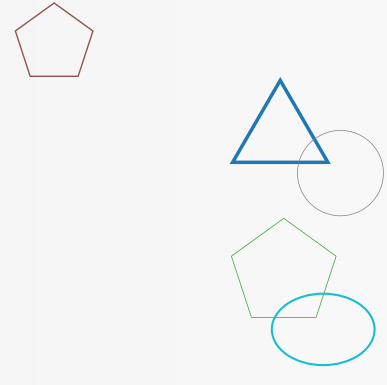[{"shape": "triangle", "thickness": 2.5, "radius": 0.71, "center": [0.723, 0.649]}, {"shape": "pentagon", "thickness": 0.5, "radius": 0.71, "center": [0.732, 0.291]}, {"shape": "pentagon", "thickness": 1, "radius": 0.53, "center": [0.14, 0.887]}, {"shape": "circle", "thickness": 0.5, "radius": 0.55, "center": [0.879, 0.55]}, {"shape": "oval", "thickness": 1.5, "radius": 0.66, "center": [0.834, 0.144]}]